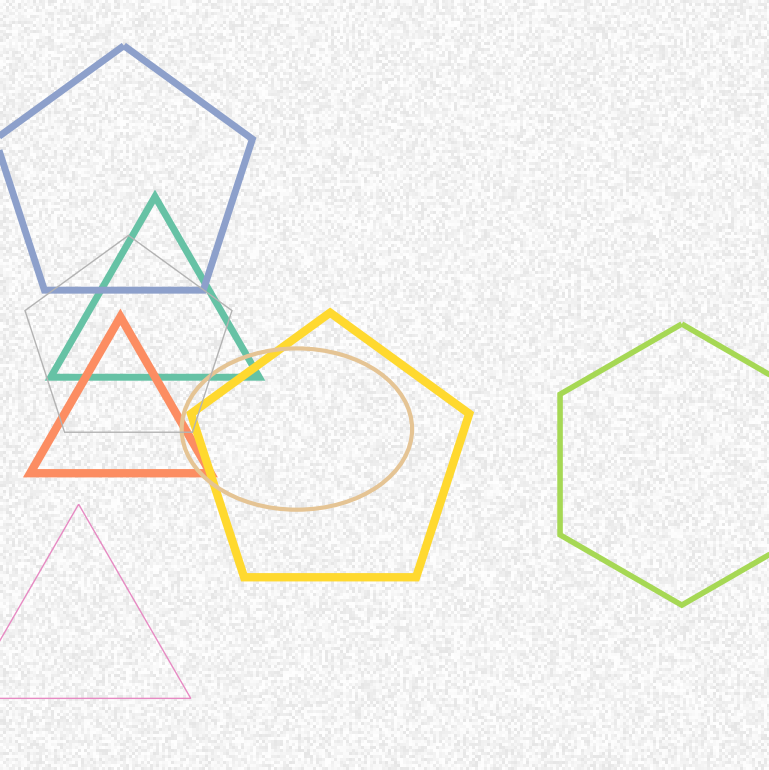[{"shape": "triangle", "thickness": 2.5, "radius": 0.78, "center": [0.201, 0.588]}, {"shape": "triangle", "thickness": 3, "radius": 0.68, "center": [0.156, 0.453]}, {"shape": "pentagon", "thickness": 2.5, "radius": 0.88, "center": [0.161, 0.765]}, {"shape": "triangle", "thickness": 0.5, "radius": 0.84, "center": [0.102, 0.177]}, {"shape": "hexagon", "thickness": 2, "radius": 0.91, "center": [0.885, 0.397]}, {"shape": "pentagon", "thickness": 3, "radius": 0.95, "center": [0.429, 0.404]}, {"shape": "oval", "thickness": 1.5, "radius": 0.75, "center": [0.386, 0.443]}, {"shape": "pentagon", "thickness": 0.5, "radius": 0.71, "center": [0.167, 0.553]}]